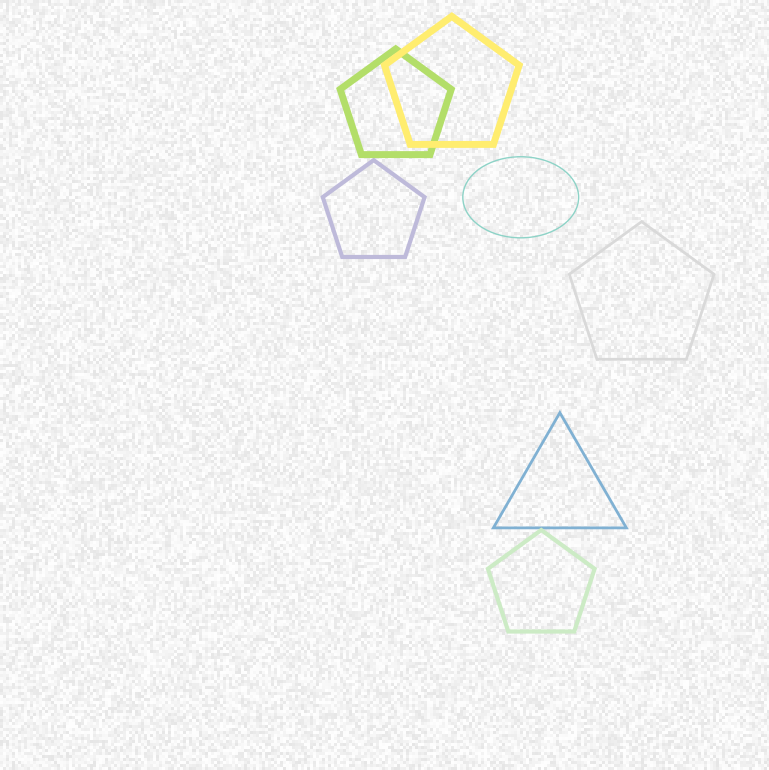[{"shape": "oval", "thickness": 0.5, "radius": 0.38, "center": [0.676, 0.744]}, {"shape": "pentagon", "thickness": 1.5, "radius": 0.35, "center": [0.485, 0.722]}, {"shape": "triangle", "thickness": 1, "radius": 0.5, "center": [0.727, 0.364]}, {"shape": "pentagon", "thickness": 2.5, "radius": 0.38, "center": [0.514, 0.861]}, {"shape": "pentagon", "thickness": 1, "radius": 0.49, "center": [0.833, 0.613]}, {"shape": "pentagon", "thickness": 1.5, "radius": 0.36, "center": [0.703, 0.239]}, {"shape": "pentagon", "thickness": 2.5, "radius": 0.46, "center": [0.587, 0.887]}]